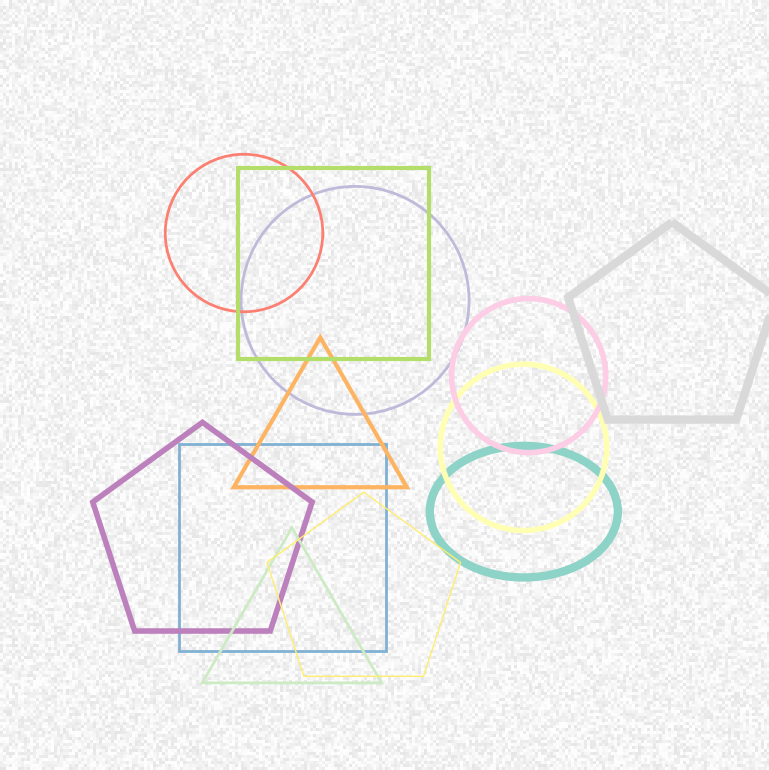[{"shape": "oval", "thickness": 3, "radius": 0.61, "center": [0.68, 0.336]}, {"shape": "circle", "thickness": 2, "radius": 0.54, "center": [0.68, 0.419]}, {"shape": "circle", "thickness": 1, "radius": 0.74, "center": [0.461, 0.61]}, {"shape": "circle", "thickness": 1, "radius": 0.51, "center": [0.317, 0.697]}, {"shape": "square", "thickness": 1, "radius": 0.67, "center": [0.366, 0.289]}, {"shape": "triangle", "thickness": 1.5, "radius": 0.65, "center": [0.416, 0.432]}, {"shape": "square", "thickness": 1.5, "radius": 0.62, "center": [0.433, 0.658]}, {"shape": "circle", "thickness": 2, "radius": 0.5, "center": [0.687, 0.512]}, {"shape": "pentagon", "thickness": 3, "radius": 0.71, "center": [0.873, 0.57]}, {"shape": "pentagon", "thickness": 2, "radius": 0.75, "center": [0.263, 0.302]}, {"shape": "triangle", "thickness": 1, "radius": 0.67, "center": [0.379, 0.18]}, {"shape": "pentagon", "thickness": 0.5, "radius": 0.66, "center": [0.472, 0.229]}]